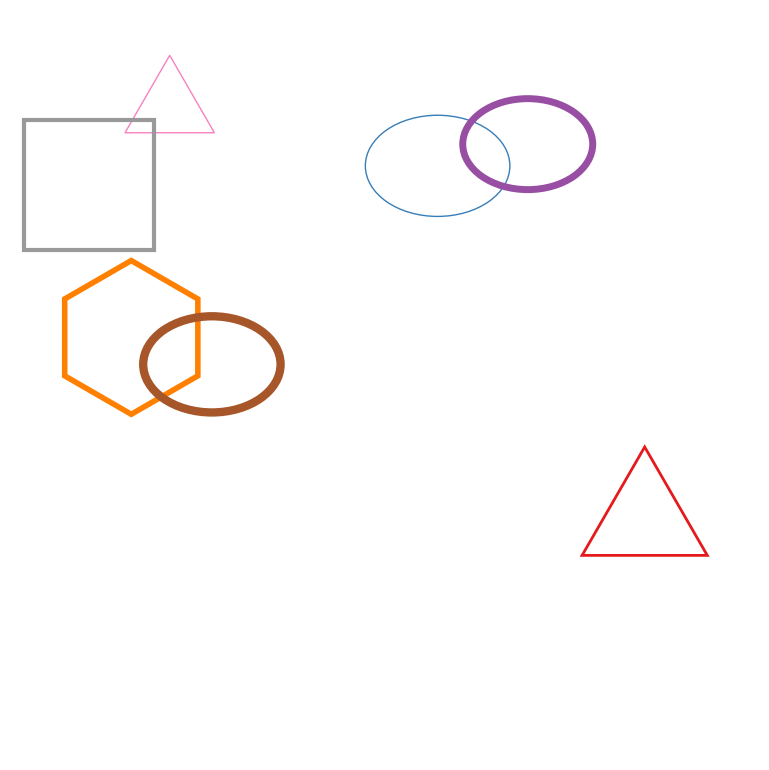[{"shape": "triangle", "thickness": 1, "radius": 0.47, "center": [0.837, 0.326]}, {"shape": "oval", "thickness": 0.5, "radius": 0.47, "center": [0.568, 0.785]}, {"shape": "oval", "thickness": 2.5, "radius": 0.42, "center": [0.685, 0.813]}, {"shape": "hexagon", "thickness": 2, "radius": 0.5, "center": [0.17, 0.562]}, {"shape": "oval", "thickness": 3, "radius": 0.45, "center": [0.275, 0.527]}, {"shape": "triangle", "thickness": 0.5, "radius": 0.34, "center": [0.22, 0.861]}, {"shape": "square", "thickness": 1.5, "radius": 0.42, "center": [0.115, 0.76]}]